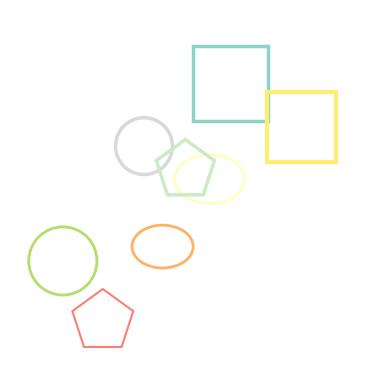[{"shape": "square", "thickness": 2.5, "radius": 0.49, "center": [0.598, 0.783]}, {"shape": "oval", "thickness": 1.5, "radius": 0.45, "center": [0.545, 0.535]}, {"shape": "pentagon", "thickness": 1.5, "radius": 0.42, "center": [0.267, 0.166]}, {"shape": "oval", "thickness": 2, "radius": 0.4, "center": [0.422, 0.36]}, {"shape": "circle", "thickness": 2, "radius": 0.44, "center": [0.163, 0.322]}, {"shape": "circle", "thickness": 2.5, "radius": 0.37, "center": [0.374, 0.62]}, {"shape": "pentagon", "thickness": 2.5, "radius": 0.4, "center": [0.481, 0.558]}, {"shape": "square", "thickness": 3, "radius": 0.45, "center": [0.784, 0.67]}]